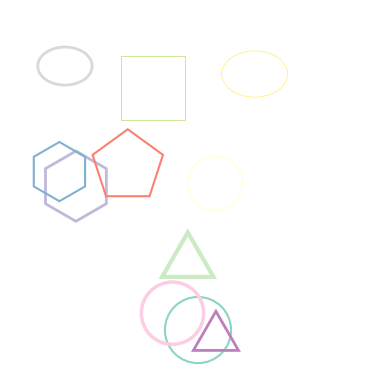[{"shape": "circle", "thickness": 1.5, "radius": 0.43, "center": [0.514, 0.143]}, {"shape": "circle", "thickness": 0.5, "radius": 0.36, "center": [0.559, 0.523]}, {"shape": "hexagon", "thickness": 2, "radius": 0.46, "center": [0.197, 0.516]}, {"shape": "pentagon", "thickness": 1.5, "radius": 0.48, "center": [0.332, 0.568]}, {"shape": "hexagon", "thickness": 1.5, "radius": 0.38, "center": [0.154, 0.554]}, {"shape": "square", "thickness": 0.5, "radius": 0.41, "center": [0.398, 0.772]}, {"shape": "circle", "thickness": 2.5, "radius": 0.4, "center": [0.448, 0.187]}, {"shape": "oval", "thickness": 2, "radius": 0.35, "center": [0.169, 0.828]}, {"shape": "triangle", "thickness": 2, "radius": 0.34, "center": [0.561, 0.124]}, {"shape": "triangle", "thickness": 3, "radius": 0.38, "center": [0.488, 0.319]}, {"shape": "oval", "thickness": 0.5, "radius": 0.43, "center": [0.661, 0.808]}]